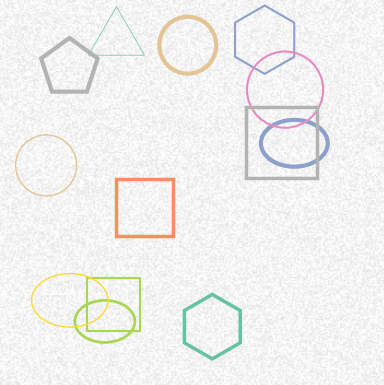[{"shape": "hexagon", "thickness": 2.5, "radius": 0.42, "center": [0.551, 0.152]}, {"shape": "triangle", "thickness": 0.5, "radius": 0.42, "center": [0.303, 0.899]}, {"shape": "square", "thickness": 2.5, "radius": 0.37, "center": [0.374, 0.461]}, {"shape": "hexagon", "thickness": 1.5, "radius": 0.44, "center": [0.687, 0.897]}, {"shape": "oval", "thickness": 3, "radius": 0.43, "center": [0.764, 0.628]}, {"shape": "circle", "thickness": 1.5, "radius": 0.5, "center": [0.74, 0.767]}, {"shape": "square", "thickness": 1.5, "radius": 0.34, "center": [0.295, 0.209]}, {"shape": "oval", "thickness": 2, "radius": 0.39, "center": [0.272, 0.165]}, {"shape": "oval", "thickness": 1, "radius": 0.5, "center": [0.181, 0.22]}, {"shape": "circle", "thickness": 1, "radius": 0.4, "center": [0.12, 0.57]}, {"shape": "circle", "thickness": 3, "radius": 0.37, "center": [0.488, 0.883]}, {"shape": "square", "thickness": 2.5, "radius": 0.46, "center": [0.73, 0.629]}, {"shape": "pentagon", "thickness": 3, "radius": 0.39, "center": [0.18, 0.824]}]